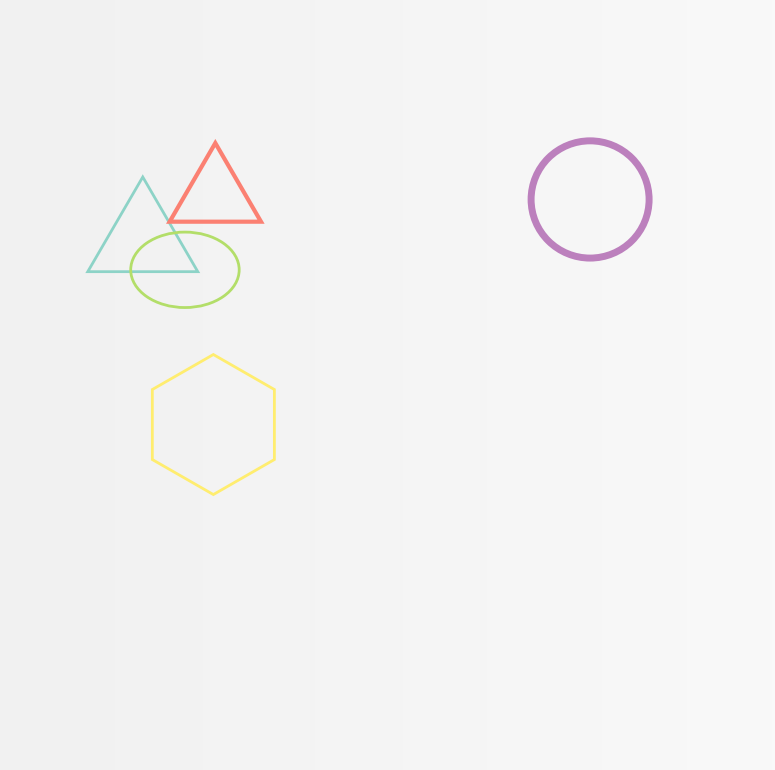[{"shape": "triangle", "thickness": 1, "radius": 0.41, "center": [0.184, 0.688]}, {"shape": "triangle", "thickness": 1.5, "radius": 0.34, "center": [0.278, 0.746]}, {"shape": "oval", "thickness": 1, "radius": 0.35, "center": [0.239, 0.65]}, {"shape": "circle", "thickness": 2.5, "radius": 0.38, "center": [0.761, 0.741]}, {"shape": "hexagon", "thickness": 1, "radius": 0.45, "center": [0.275, 0.449]}]